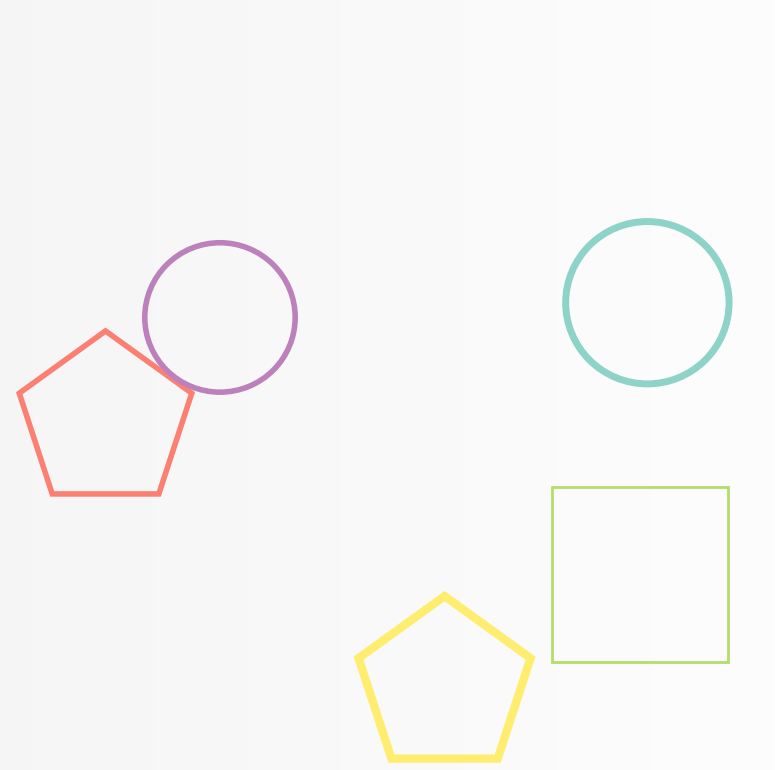[{"shape": "circle", "thickness": 2.5, "radius": 0.53, "center": [0.835, 0.607]}, {"shape": "pentagon", "thickness": 2, "radius": 0.59, "center": [0.136, 0.453]}, {"shape": "square", "thickness": 1, "radius": 0.57, "center": [0.826, 0.254]}, {"shape": "circle", "thickness": 2, "radius": 0.49, "center": [0.284, 0.588]}, {"shape": "pentagon", "thickness": 3, "radius": 0.58, "center": [0.574, 0.109]}]